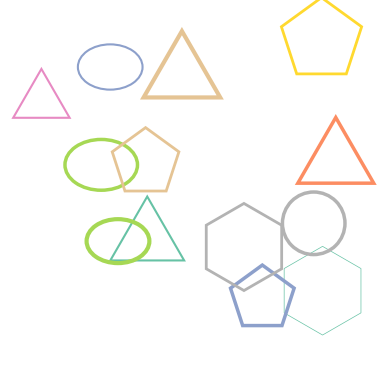[{"shape": "hexagon", "thickness": 0.5, "radius": 0.58, "center": [0.838, 0.245]}, {"shape": "triangle", "thickness": 1.5, "radius": 0.55, "center": [0.382, 0.379]}, {"shape": "triangle", "thickness": 2.5, "radius": 0.57, "center": [0.872, 0.581]}, {"shape": "pentagon", "thickness": 2.5, "radius": 0.43, "center": [0.681, 0.225]}, {"shape": "oval", "thickness": 1.5, "radius": 0.42, "center": [0.286, 0.826]}, {"shape": "triangle", "thickness": 1.5, "radius": 0.42, "center": [0.108, 0.736]}, {"shape": "oval", "thickness": 2.5, "radius": 0.47, "center": [0.263, 0.572]}, {"shape": "oval", "thickness": 3, "radius": 0.41, "center": [0.306, 0.374]}, {"shape": "pentagon", "thickness": 2, "radius": 0.55, "center": [0.835, 0.897]}, {"shape": "triangle", "thickness": 3, "radius": 0.57, "center": [0.472, 0.804]}, {"shape": "pentagon", "thickness": 2, "radius": 0.46, "center": [0.378, 0.577]}, {"shape": "circle", "thickness": 2.5, "radius": 0.41, "center": [0.815, 0.42]}, {"shape": "hexagon", "thickness": 2, "radius": 0.57, "center": [0.634, 0.358]}]